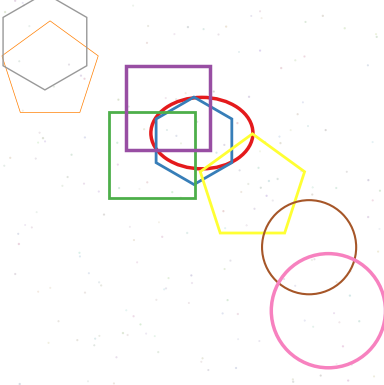[{"shape": "oval", "thickness": 2.5, "radius": 0.66, "center": [0.524, 0.654]}, {"shape": "hexagon", "thickness": 2, "radius": 0.57, "center": [0.504, 0.634]}, {"shape": "square", "thickness": 2, "radius": 0.56, "center": [0.394, 0.598]}, {"shape": "square", "thickness": 2.5, "radius": 0.54, "center": [0.436, 0.719]}, {"shape": "pentagon", "thickness": 0.5, "radius": 0.66, "center": [0.13, 0.814]}, {"shape": "pentagon", "thickness": 2, "radius": 0.71, "center": [0.656, 0.51]}, {"shape": "circle", "thickness": 1.5, "radius": 0.61, "center": [0.803, 0.358]}, {"shape": "circle", "thickness": 2.5, "radius": 0.74, "center": [0.853, 0.193]}, {"shape": "hexagon", "thickness": 1, "radius": 0.63, "center": [0.117, 0.892]}]